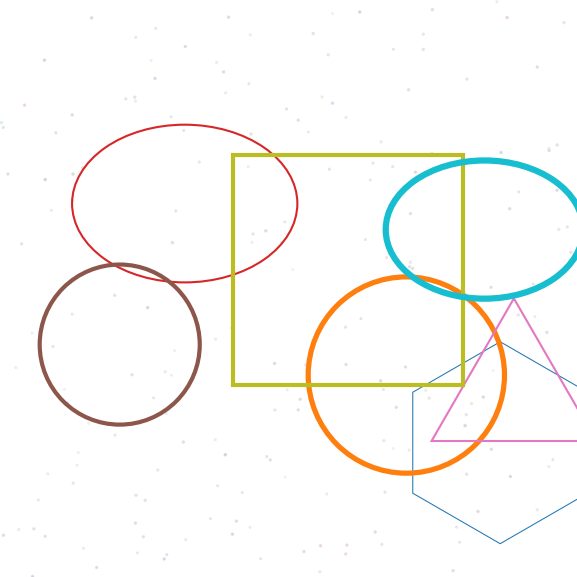[{"shape": "hexagon", "thickness": 0.5, "radius": 0.87, "center": [0.866, 0.233]}, {"shape": "circle", "thickness": 2.5, "radius": 0.85, "center": [0.704, 0.35]}, {"shape": "oval", "thickness": 1, "radius": 0.98, "center": [0.32, 0.647]}, {"shape": "circle", "thickness": 2, "radius": 0.69, "center": [0.207, 0.402]}, {"shape": "triangle", "thickness": 1, "radius": 0.82, "center": [0.89, 0.318]}, {"shape": "square", "thickness": 2, "radius": 1.0, "center": [0.603, 0.532]}, {"shape": "oval", "thickness": 3, "radius": 0.85, "center": [0.839, 0.602]}]